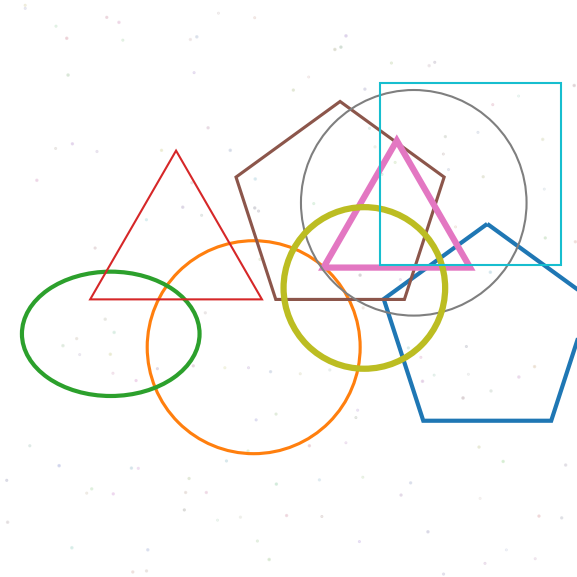[{"shape": "pentagon", "thickness": 2, "radius": 0.94, "center": [0.844, 0.423]}, {"shape": "circle", "thickness": 1.5, "radius": 0.92, "center": [0.439, 0.398]}, {"shape": "oval", "thickness": 2, "radius": 0.77, "center": [0.192, 0.421]}, {"shape": "triangle", "thickness": 1, "radius": 0.86, "center": [0.305, 0.567]}, {"shape": "pentagon", "thickness": 1.5, "radius": 0.95, "center": [0.589, 0.634]}, {"shape": "triangle", "thickness": 3, "radius": 0.73, "center": [0.687, 0.609]}, {"shape": "circle", "thickness": 1, "radius": 0.98, "center": [0.716, 0.648]}, {"shape": "circle", "thickness": 3, "radius": 0.7, "center": [0.631, 0.501]}, {"shape": "square", "thickness": 1, "radius": 0.78, "center": [0.815, 0.698]}]